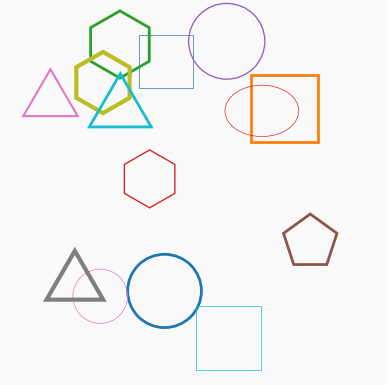[{"shape": "circle", "thickness": 2, "radius": 0.48, "center": [0.425, 0.244]}, {"shape": "square", "thickness": 0.5, "radius": 0.35, "center": [0.43, 0.84]}, {"shape": "square", "thickness": 2, "radius": 0.43, "center": [0.734, 0.718]}, {"shape": "hexagon", "thickness": 2, "radius": 0.44, "center": [0.31, 0.884]}, {"shape": "hexagon", "thickness": 1, "radius": 0.38, "center": [0.386, 0.535]}, {"shape": "oval", "thickness": 0.5, "radius": 0.48, "center": [0.676, 0.712]}, {"shape": "circle", "thickness": 1, "radius": 0.49, "center": [0.585, 0.893]}, {"shape": "pentagon", "thickness": 2, "radius": 0.36, "center": [0.801, 0.372]}, {"shape": "triangle", "thickness": 1.5, "radius": 0.41, "center": [0.13, 0.739]}, {"shape": "circle", "thickness": 0.5, "radius": 0.35, "center": [0.259, 0.23]}, {"shape": "triangle", "thickness": 3, "radius": 0.42, "center": [0.193, 0.264]}, {"shape": "hexagon", "thickness": 3, "radius": 0.4, "center": [0.266, 0.786]}, {"shape": "square", "thickness": 0.5, "radius": 0.42, "center": [0.591, 0.122]}, {"shape": "triangle", "thickness": 2, "radius": 0.46, "center": [0.31, 0.716]}]